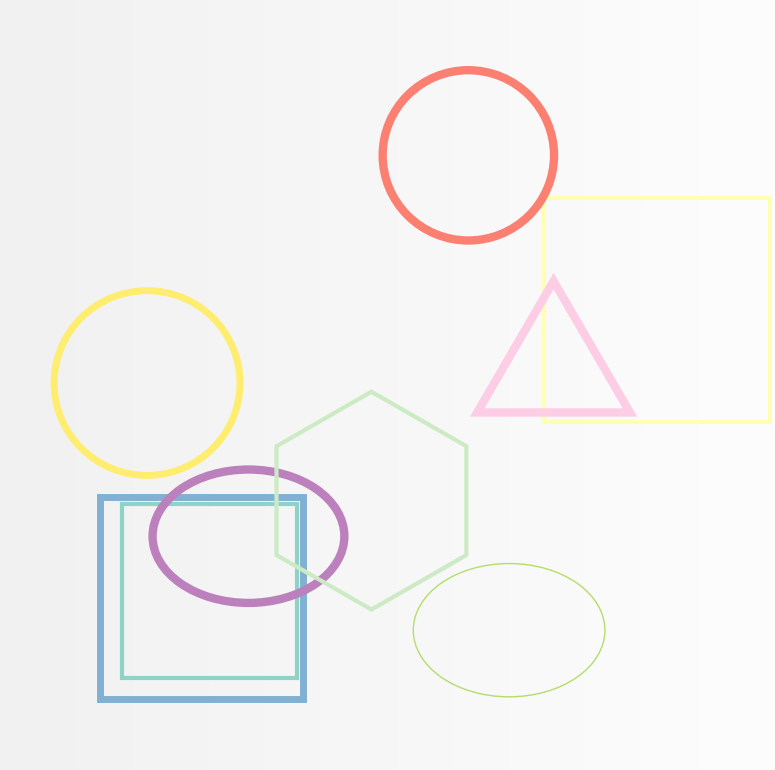[{"shape": "square", "thickness": 1.5, "radius": 0.56, "center": [0.27, 0.233]}, {"shape": "square", "thickness": 1.5, "radius": 0.73, "center": [0.848, 0.598]}, {"shape": "circle", "thickness": 3, "radius": 0.55, "center": [0.604, 0.798]}, {"shape": "square", "thickness": 2.5, "radius": 0.65, "center": [0.26, 0.224]}, {"shape": "oval", "thickness": 0.5, "radius": 0.62, "center": [0.657, 0.182]}, {"shape": "triangle", "thickness": 3, "radius": 0.57, "center": [0.714, 0.521]}, {"shape": "oval", "thickness": 3, "radius": 0.62, "center": [0.321, 0.304]}, {"shape": "hexagon", "thickness": 1.5, "radius": 0.71, "center": [0.479, 0.35]}, {"shape": "circle", "thickness": 2.5, "radius": 0.6, "center": [0.19, 0.503]}]